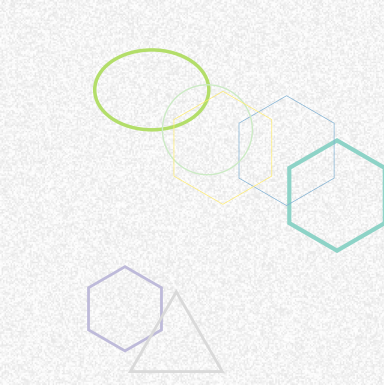[{"shape": "hexagon", "thickness": 3, "radius": 0.72, "center": [0.875, 0.492]}, {"shape": "hexagon", "thickness": 2, "radius": 0.55, "center": [0.325, 0.198]}, {"shape": "hexagon", "thickness": 0.5, "radius": 0.71, "center": [0.744, 0.609]}, {"shape": "oval", "thickness": 2.5, "radius": 0.74, "center": [0.394, 0.767]}, {"shape": "triangle", "thickness": 2, "radius": 0.69, "center": [0.458, 0.104]}, {"shape": "circle", "thickness": 1, "radius": 0.58, "center": [0.539, 0.663]}, {"shape": "hexagon", "thickness": 0.5, "radius": 0.73, "center": [0.579, 0.616]}]